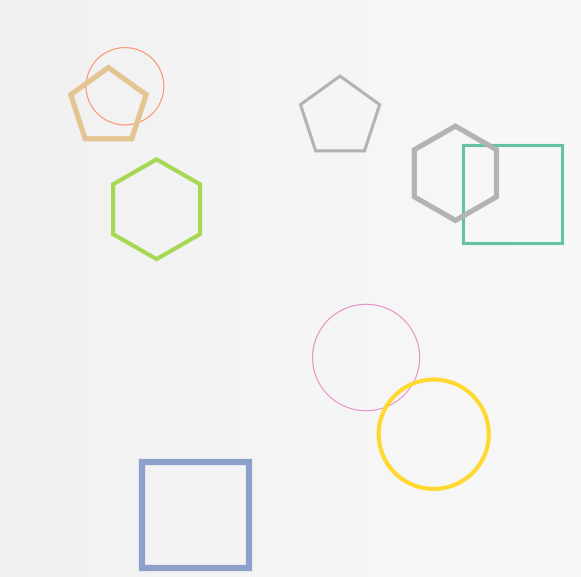[{"shape": "square", "thickness": 1.5, "radius": 0.43, "center": [0.882, 0.663]}, {"shape": "circle", "thickness": 0.5, "radius": 0.33, "center": [0.215, 0.85]}, {"shape": "square", "thickness": 3, "radius": 0.46, "center": [0.336, 0.107]}, {"shape": "circle", "thickness": 0.5, "radius": 0.46, "center": [0.63, 0.38]}, {"shape": "hexagon", "thickness": 2, "radius": 0.43, "center": [0.269, 0.637]}, {"shape": "circle", "thickness": 2, "radius": 0.47, "center": [0.746, 0.247]}, {"shape": "pentagon", "thickness": 2.5, "radius": 0.34, "center": [0.187, 0.814]}, {"shape": "pentagon", "thickness": 1.5, "radius": 0.36, "center": [0.585, 0.796]}, {"shape": "hexagon", "thickness": 2.5, "radius": 0.41, "center": [0.784, 0.699]}]